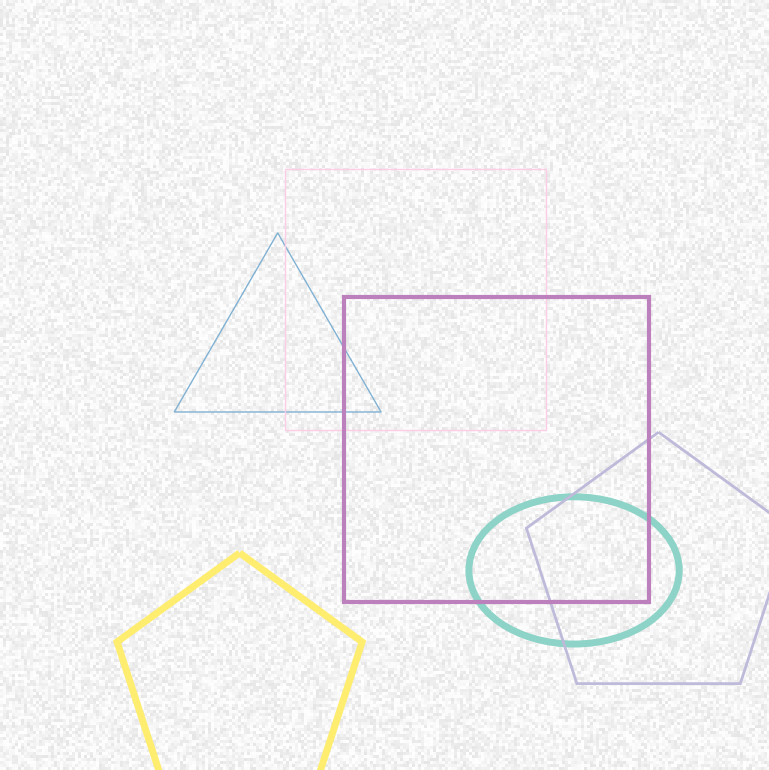[{"shape": "oval", "thickness": 2.5, "radius": 0.68, "center": [0.746, 0.259]}, {"shape": "pentagon", "thickness": 1, "radius": 0.9, "center": [0.855, 0.258]}, {"shape": "triangle", "thickness": 0.5, "radius": 0.78, "center": [0.361, 0.542]}, {"shape": "square", "thickness": 0.5, "radius": 0.85, "center": [0.539, 0.611]}, {"shape": "square", "thickness": 1.5, "radius": 0.99, "center": [0.645, 0.416]}, {"shape": "pentagon", "thickness": 2.5, "radius": 0.84, "center": [0.311, 0.115]}]